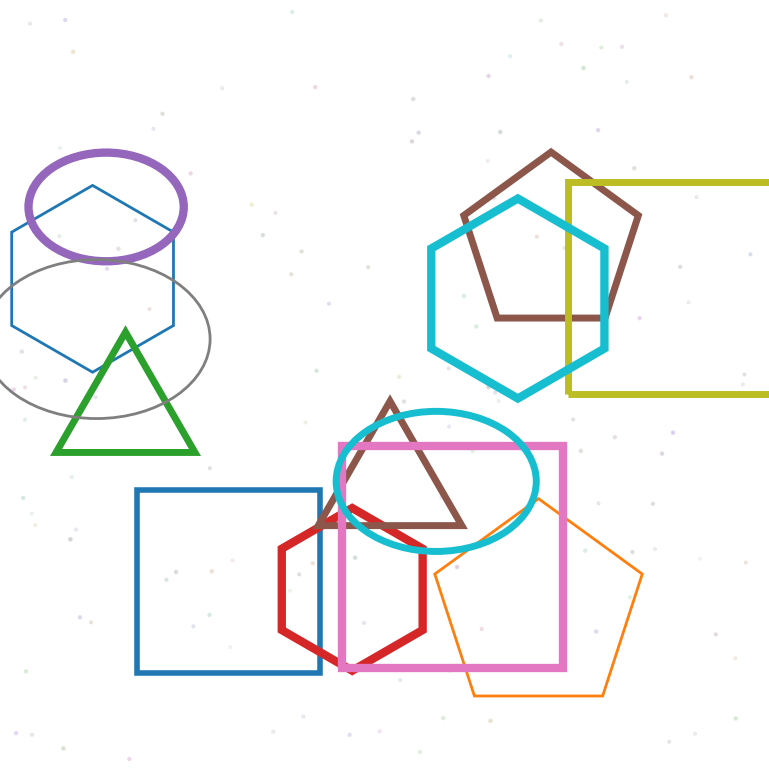[{"shape": "square", "thickness": 2, "radius": 0.59, "center": [0.297, 0.245]}, {"shape": "hexagon", "thickness": 1, "radius": 0.61, "center": [0.12, 0.638]}, {"shape": "pentagon", "thickness": 1, "radius": 0.71, "center": [0.699, 0.211]}, {"shape": "triangle", "thickness": 2.5, "radius": 0.52, "center": [0.163, 0.464]}, {"shape": "hexagon", "thickness": 3, "radius": 0.53, "center": [0.457, 0.235]}, {"shape": "oval", "thickness": 3, "radius": 0.5, "center": [0.138, 0.731]}, {"shape": "pentagon", "thickness": 2.5, "radius": 0.6, "center": [0.716, 0.683]}, {"shape": "triangle", "thickness": 2.5, "radius": 0.54, "center": [0.507, 0.371]}, {"shape": "square", "thickness": 3, "radius": 0.72, "center": [0.588, 0.277]}, {"shape": "oval", "thickness": 1, "radius": 0.74, "center": [0.125, 0.56]}, {"shape": "square", "thickness": 2.5, "radius": 0.69, "center": [0.875, 0.626]}, {"shape": "hexagon", "thickness": 3, "radius": 0.65, "center": [0.673, 0.612]}, {"shape": "oval", "thickness": 2.5, "radius": 0.65, "center": [0.567, 0.375]}]